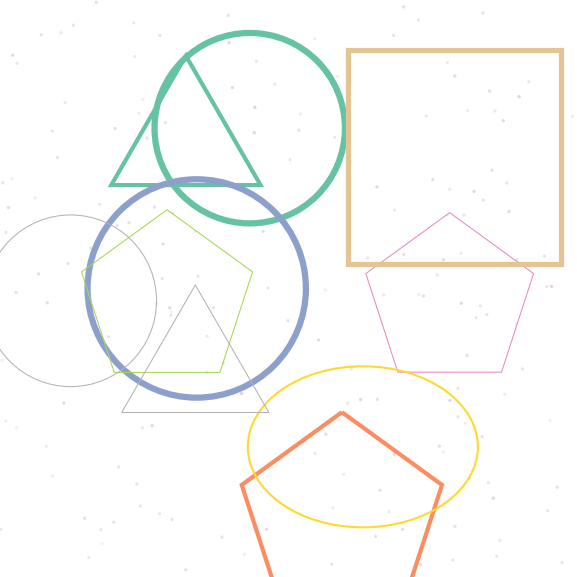[{"shape": "triangle", "thickness": 2, "radius": 0.75, "center": [0.322, 0.753]}, {"shape": "circle", "thickness": 3, "radius": 0.82, "center": [0.432, 0.777]}, {"shape": "pentagon", "thickness": 2, "radius": 0.91, "center": [0.592, 0.103]}, {"shape": "circle", "thickness": 3, "radius": 0.95, "center": [0.341, 0.5]}, {"shape": "pentagon", "thickness": 0.5, "radius": 0.76, "center": [0.779, 0.478]}, {"shape": "pentagon", "thickness": 0.5, "radius": 0.78, "center": [0.289, 0.48]}, {"shape": "oval", "thickness": 1, "radius": 1.0, "center": [0.628, 0.225]}, {"shape": "square", "thickness": 2.5, "radius": 0.92, "center": [0.787, 0.727]}, {"shape": "triangle", "thickness": 0.5, "radius": 0.74, "center": [0.338, 0.358]}, {"shape": "circle", "thickness": 0.5, "radius": 0.74, "center": [0.122, 0.478]}]